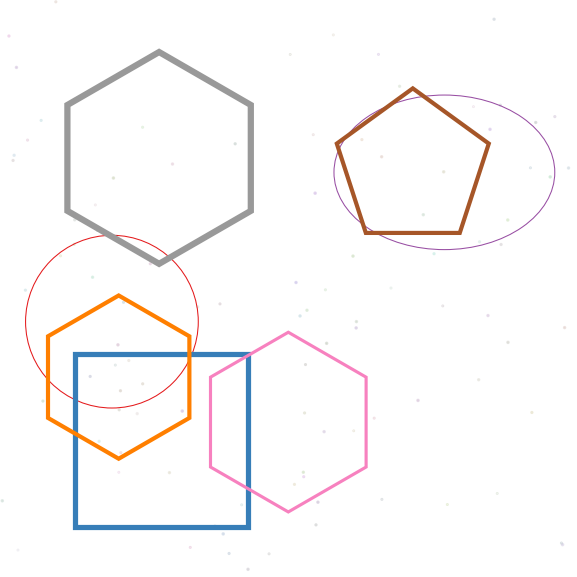[{"shape": "circle", "thickness": 0.5, "radius": 0.75, "center": [0.194, 0.442]}, {"shape": "square", "thickness": 2.5, "radius": 0.75, "center": [0.279, 0.236]}, {"shape": "oval", "thickness": 0.5, "radius": 0.96, "center": [0.769, 0.701]}, {"shape": "hexagon", "thickness": 2, "radius": 0.71, "center": [0.206, 0.346]}, {"shape": "pentagon", "thickness": 2, "radius": 0.69, "center": [0.715, 0.708]}, {"shape": "hexagon", "thickness": 1.5, "radius": 0.78, "center": [0.499, 0.268]}, {"shape": "hexagon", "thickness": 3, "radius": 0.92, "center": [0.276, 0.726]}]